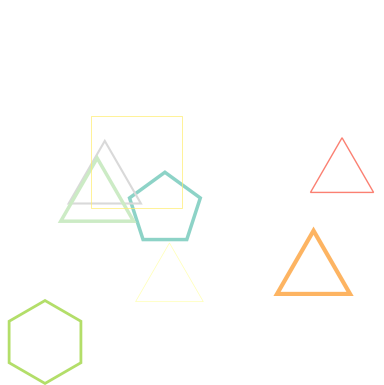[{"shape": "pentagon", "thickness": 2.5, "radius": 0.48, "center": [0.428, 0.456]}, {"shape": "triangle", "thickness": 0.5, "radius": 0.51, "center": [0.44, 0.267]}, {"shape": "triangle", "thickness": 1, "radius": 0.47, "center": [0.888, 0.548]}, {"shape": "triangle", "thickness": 3, "radius": 0.55, "center": [0.814, 0.291]}, {"shape": "hexagon", "thickness": 2, "radius": 0.54, "center": [0.117, 0.112]}, {"shape": "triangle", "thickness": 1.5, "radius": 0.54, "center": [0.272, 0.526]}, {"shape": "triangle", "thickness": 2.5, "radius": 0.55, "center": [0.252, 0.48]}, {"shape": "square", "thickness": 0.5, "radius": 0.6, "center": [0.355, 0.579]}]